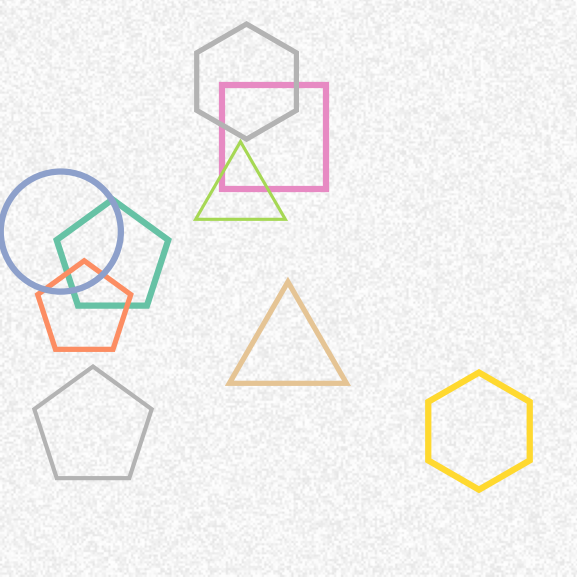[{"shape": "pentagon", "thickness": 3, "radius": 0.51, "center": [0.195, 0.552]}, {"shape": "pentagon", "thickness": 2.5, "radius": 0.42, "center": [0.146, 0.463]}, {"shape": "circle", "thickness": 3, "radius": 0.52, "center": [0.105, 0.598]}, {"shape": "square", "thickness": 3, "radius": 0.45, "center": [0.475, 0.762]}, {"shape": "triangle", "thickness": 1.5, "radius": 0.45, "center": [0.416, 0.664]}, {"shape": "hexagon", "thickness": 3, "radius": 0.51, "center": [0.829, 0.253]}, {"shape": "triangle", "thickness": 2.5, "radius": 0.59, "center": [0.499, 0.394]}, {"shape": "pentagon", "thickness": 2, "radius": 0.53, "center": [0.161, 0.258]}, {"shape": "hexagon", "thickness": 2.5, "radius": 0.5, "center": [0.427, 0.858]}]